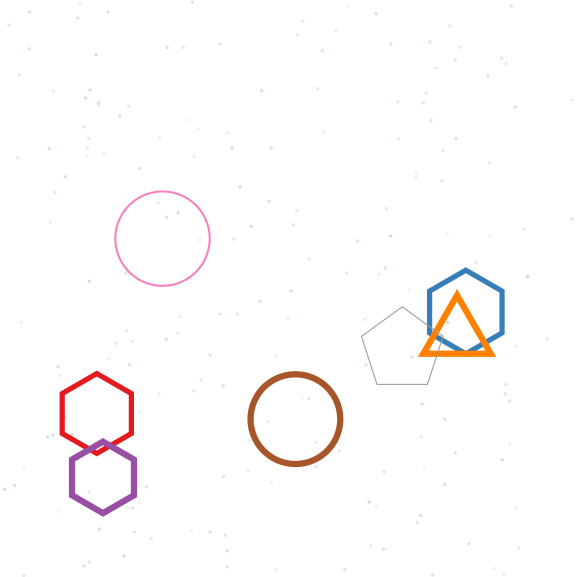[{"shape": "hexagon", "thickness": 2.5, "radius": 0.35, "center": [0.168, 0.283]}, {"shape": "hexagon", "thickness": 2.5, "radius": 0.36, "center": [0.807, 0.459]}, {"shape": "hexagon", "thickness": 3, "radius": 0.31, "center": [0.178, 0.172]}, {"shape": "triangle", "thickness": 3, "radius": 0.34, "center": [0.791, 0.42]}, {"shape": "circle", "thickness": 3, "radius": 0.39, "center": [0.512, 0.273]}, {"shape": "circle", "thickness": 1, "radius": 0.41, "center": [0.281, 0.586]}, {"shape": "pentagon", "thickness": 0.5, "radius": 0.37, "center": [0.697, 0.394]}]